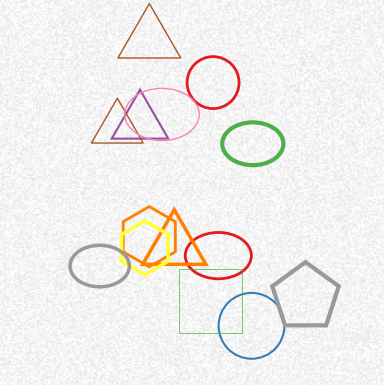[{"shape": "oval", "thickness": 2, "radius": 0.43, "center": [0.567, 0.336]}, {"shape": "circle", "thickness": 2, "radius": 0.34, "center": [0.553, 0.785]}, {"shape": "circle", "thickness": 1.5, "radius": 0.43, "center": [0.653, 0.154]}, {"shape": "oval", "thickness": 3, "radius": 0.4, "center": [0.657, 0.627]}, {"shape": "square", "thickness": 0.5, "radius": 0.41, "center": [0.546, 0.218]}, {"shape": "triangle", "thickness": 1.5, "radius": 0.42, "center": [0.364, 0.682]}, {"shape": "hexagon", "thickness": 2, "radius": 0.39, "center": [0.388, 0.385]}, {"shape": "triangle", "thickness": 2.5, "radius": 0.47, "center": [0.453, 0.361]}, {"shape": "hexagon", "thickness": 2.5, "radius": 0.35, "center": [0.376, 0.356]}, {"shape": "triangle", "thickness": 1, "radius": 0.47, "center": [0.388, 0.896]}, {"shape": "triangle", "thickness": 1, "radius": 0.39, "center": [0.305, 0.667]}, {"shape": "oval", "thickness": 1, "radius": 0.48, "center": [0.421, 0.703]}, {"shape": "pentagon", "thickness": 3, "radius": 0.45, "center": [0.794, 0.228]}, {"shape": "oval", "thickness": 2.5, "radius": 0.39, "center": [0.259, 0.309]}]